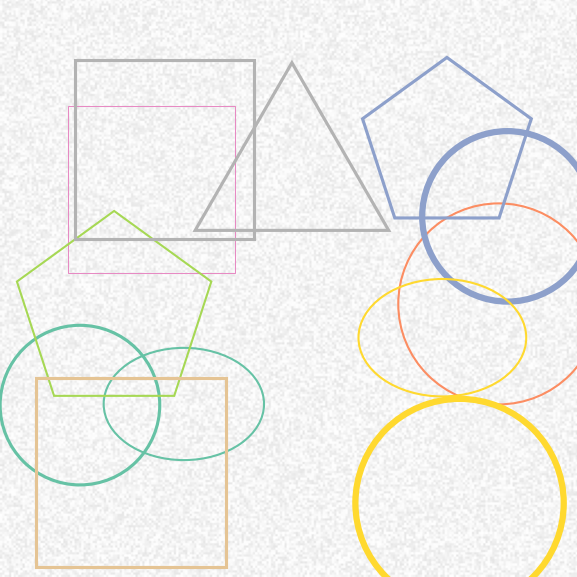[{"shape": "oval", "thickness": 1, "radius": 0.69, "center": [0.318, 0.3]}, {"shape": "circle", "thickness": 1.5, "radius": 0.69, "center": [0.138, 0.298]}, {"shape": "circle", "thickness": 1, "radius": 0.87, "center": [0.864, 0.473]}, {"shape": "circle", "thickness": 3, "radius": 0.74, "center": [0.879, 0.624]}, {"shape": "pentagon", "thickness": 1.5, "radius": 0.77, "center": [0.774, 0.746]}, {"shape": "square", "thickness": 0.5, "radius": 0.72, "center": [0.262, 0.671]}, {"shape": "pentagon", "thickness": 1, "radius": 0.88, "center": [0.198, 0.457]}, {"shape": "oval", "thickness": 1, "radius": 0.73, "center": [0.766, 0.414]}, {"shape": "circle", "thickness": 3, "radius": 0.9, "center": [0.796, 0.128]}, {"shape": "square", "thickness": 1.5, "radius": 0.82, "center": [0.227, 0.181]}, {"shape": "triangle", "thickness": 1.5, "radius": 0.97, "center": [0.506, 0.697]}, {"shape": "square", "thickness": 1.5, "radius": 0.78, "center": [0.285, 0.741]}]